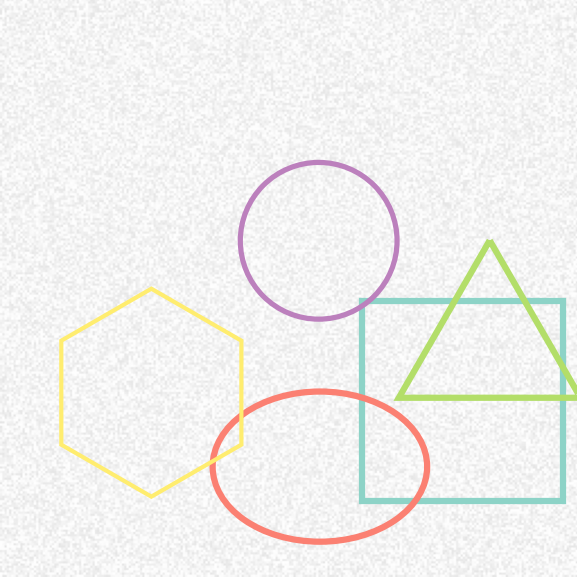[{"shape": "square", "thickness": 3, "radius": 0.87, "center": [0.801, 0.304]}, {"shape": "oval", "thickness": 3, "radius": 0.93, "center": [0.554, 0.191]}, {"shape": "triangle", "thickness": 3, "radius": 0.91, "center": [0.848, 0.401]}, {"shape": "circle", "thickness": 2.5, "radius": 0.68, "center": [0.552, 0.582]}, {"shape": "hexagon", "thickness": 2, "radius": 0.9, "center": [0.262, 0.319]}]